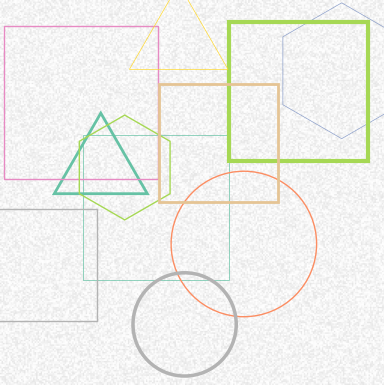[{"shape": "square", "thickness": 0.5, "radius": 0.95, "center": [0.406, 0.461]}, {"shape": "triangle", "thickness": 2, "radius": 0.7, "center": [0.262, 0.567]}, {"shape": "circle", "thickness": 1, "radius": 0.94, "center": [0.633, 0.366]}, {"shape": "hexagon", "thickness": 0.5, "radius": 0.88, "center": [0.887, 0.816]}, {"shape": "square", "thickness": 1, "radius": 1.0, "center": [0.21, 0.734]}, {"shape": "square", "thickness": 3, "radius": 0.9, "center": [0.776, 0.763]}, {"shape": "hexagon", "thickness": 1, "radius": 0.68, "center": [0.324, 0.565]}, {"shape": "triangle", "thickness": 0.5, "radius": 0.74, "center": [0.464, 0.894]}, {"shape": "square", "thickness": 2, "radius": 0.77, "center": [0.567, 0.629]}, {"shape": "square", "thickness": 1, "radius": 0.73, "center": [0.106, 0.311]}, {"shape": "circle", "thickness": 2.5, "radius": 0.67, "center": [0.48, 0.157]}]